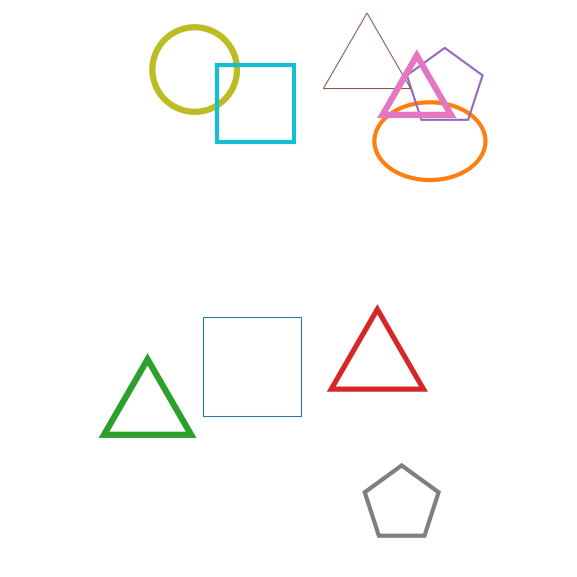[{"shape": "square", "thickness": 0.5, "radius": 0.43, "center": [0.436, 0.365]}, {"shape": "oval", "thickness": 2, "radius": 0.48, "center": [0.744, 0.755]}, {"shape": "triangle", "thickness": 3, "radius": 0.44, "center": [0.256, 0.29]}, {"shape": "triangle", "thickness": 2.5, "radius": 0.46, "center": [0.653, 0.371]}, {"shape": "pentagon", "thickness": 1, "radius": 0.34, "center": [0.77, 0.847]}, {"shape": "triangle", "thickness": 0.5, "radius": 0.44, "center": [0.636, 0.889]}, {"shape": "triangle", "thickness": 3, "radius": 0.34, "center": [0.722, 0.834]}, {"shape": "pentagon", "thickness": 2, "radius": 0.34, "center": [0.696, 0.126]}, {"shape": "circle", "thickness": 3, "radius": 0.37, "center": [0.337, 0.879]}, {"shape": "square", "thickness": 2, "radius": 0.33, "center": [0.442, 0.819]}]